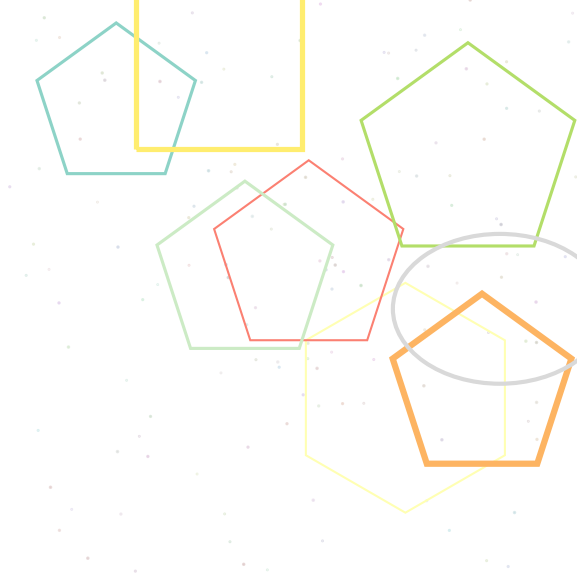[{"shape": "pentagon", "thickness": 1.5, "radius": 0.72, "center": [0.201, 0.815]}, {"shape": "hexagon", "thickness": 1, "radius": 0.99, "center": [0.702, 0.31]}, {"shape": "pentagon", "thickness": 1, "radius": 0.86, "center": [0.535, 0.549]}, {"shape": "pentagon", "thickness": 3, "radius": 0.81, "center": [0.835, 0.328]}, {"shape": "pentagon", "thickness": 1.5, "radius": 0.97, "center": [0.81, 0.731]}, {"shape": "oval", "thickness": 2, "radius": 0.93, "center": [0.866, 0.464]}, {"shape": "pentagon", "thickness": 1.5, "radius": 0.8, "center": [0.424, 0.525]}, {"shape": "square", "thickness": 2.5, "radius": 0.72, "center": [0.379, 0.885]}]